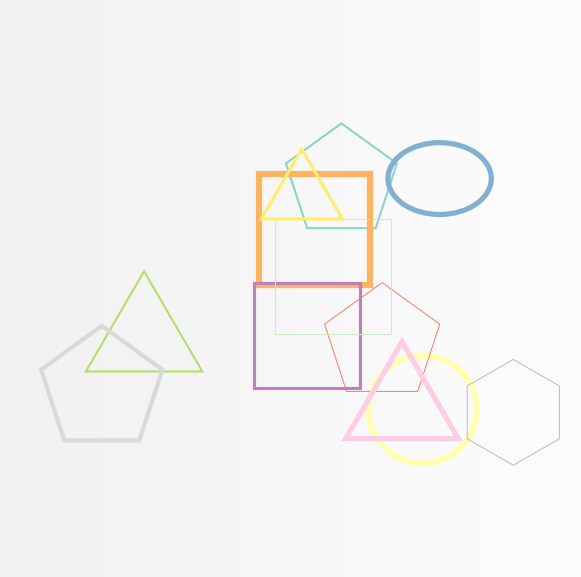[{"shape": "pentagon", "thickness": 1, "radius": 0.5, "center": [0.587, 0.685]}, {"shape": "circle", "thickness": 3, "radius": 0.47, "center": [0.727, 0.29]}, {"shape": "hexagon", "thickness": 0.5, "radius": 0.46, "center": [0.883, 0.285]}, {"shape": "pentagon", "thickness": 0.5, "radius": 0.52, "center": [0.657, 0.406]}, {"shape": "oval", "thickness": 2.5, "radius": 0.44, "center": [0.756, 0.69]}, {"shape": "square", "thickness": 3, "radius": 0.48, "center": [0.541, 0.601]}, {"shape": "triangle", "thickness": 1, "radius": 0.58, "center": [0.248, 0.414]}, {"shape": "triangle", "thickness": 2.5, "radius": 0.56, "center": [0.692, 0.296]}, {"shape": "pentagon", "thickness": 2, "radius": 0.55, "center": [0.175, 0.325]}, {"shape": "square", "thickness": 1.5, "radius": 0.46, "center": [0.529, 0.418]}, {"shape": "square", "thickness": 0.5, "radius": 0.5, "center": [0.573, 0.521]}, {"shape": "triangle", "thickness": 1.5, "radius": 0.4, "center": [0.519, 0.66]}]